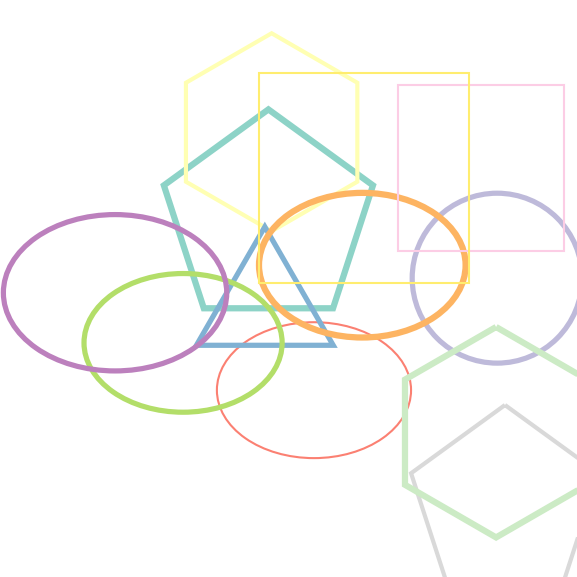[{"shape": "pentagon", "thickness": 3, "radius": 0.95, "center": [0.465, 0.619]}, {"shape": "hexagon", "thickness": 2, "radius": 0.86, "center": [0.47, 0.77]}, {"shape": "circle", "thickness": 2.5, "radius": 0.74, "center": [0.861, 0.517]}, {"shape": "oval", "thickness": 1, "radius": 0.84, "center": [0.544, 0.324]}, {"shape": "triangle", "thickness": 2.5, "radius": 0.68, "center": [0.459, 0.47]}, {"shape": "oval", "thickness": 3, "radius": 0.89, "center": [0.627, 0.54]}, {"shape": "oval", "thickness": 2.5, "radius": 0.86, "center": [0.317, 0.405]}, {"shape": "square", "thickness": 1, "radius": 0.72, "center": [0.833, 0.708]}, {"shape": "pentagon", "thickness": 2, "radius": 0.85, "center": [0.874, 0.127]}, {"shape": "oval", "thickness": 2.5, "radius": 0.97, "center": [0.199, 0.492]}, {"shape": "hexagon", "thickness": 3, "radius": 0.91, "center": [0.859, 0.251]}, {"shape": "square", "thickness": 1, "radius": 0.91, "center": [0.63, 0.691]}]